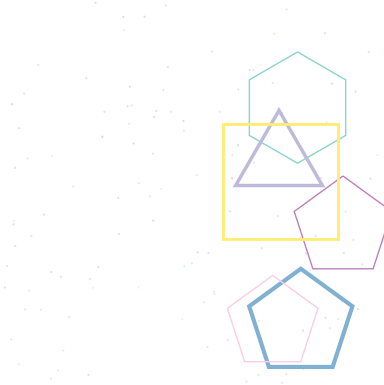[{"shape": "hexagon", "thickness": 1, "radius": 0.72, "center": [0.773, 0.721]}, {"shape": "triangle", "thickness": 2.5, "radius": 0.65, "center": [0.725, 0.583]}, {"shape": "pentagon", "thickness": 3, "radius": 0.7, "center": [0.781, 0.161]}, {"shape": "pentagon", "thickness": 1, "radius": 0.62, "center": [0.708, 0.161]}, {"shape": "pentagon", "thickness": 1, "radius": 0.67, "center": [0.891, 0.41]}, {"shape": "square", "thickness": 2, "radius": 0.75, "center": [0.728, 0.529]}]